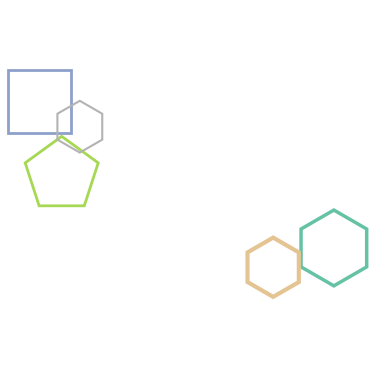[{"shape": "hexagon", "thickness": 2.5, "radius": 0.49, "center": [0.867, 0.356]}, {"shape": "square", "thickness": 2, "radius": 0.41, "center": [0.103, 0.737]}, {"shape": "pentagon", "thickness": 2, "radius": 0.5, "center": [0.16, 0.546]}, {"shape": "hexagon", "thickness": 3, "radius": 0.38, "center": [0.71, 0.306]}, {"shape": "hexagon", "thickness": 1.5, "radius": 0.34, "center": [0.207, 0.671]}]